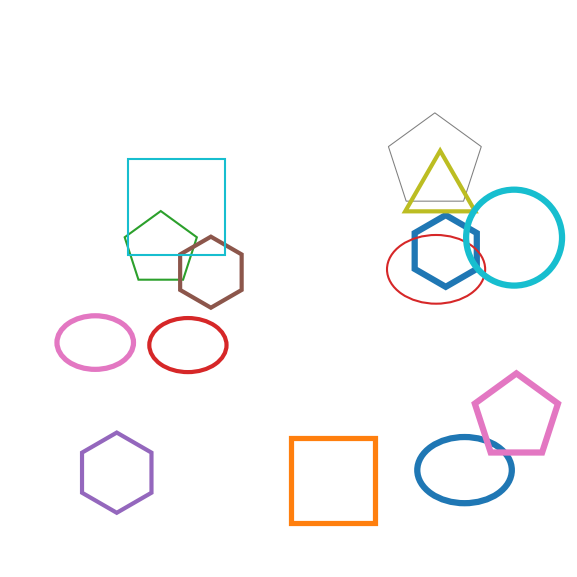[{"shape": "hexagon", "thickness": 3, "radius": 0.31, "center": [0.772, 0.565]}, {"shape": "oval", "thickness": 3, "radius": 0.41, "center": [0.804, 0.185]}, {"shape": "square", "thickness": 2.5, "radius": 0.37, "center": [0.577, 0.167]}, {"shape": "pentagon", "thickness": 1, "radius": 0.33, "center": [0.278, 0.568]}, {"shape": "oval", "thickness": 2, "radius": 0.33, "center": [0.325, 0.402]}, {"shape": "oval", "thickness": 1, "radius": 0.42, "center": [0.755, 0.533]}, {"shape": "hexagon", "thickness": 2, "radius": 0.35, "center": [0.202, 0.181]}, {"shape": "hexagon", "thickness": 2, "radius": 0.31, "center": [0.365, 0.528]}, {"shape": "oval", "thickness": 2.5, "radius": 0.33, "center": [0.165, 0.406]}, {"shape": "pentagon", "thickness": 3, "radius": 0.38, "center": [0.894, 0.277]}, {"shape": "pentagon", "thickness": 0.5, "radius": 0.42, "center": [0.753, 0.719]}, {"shape": "triangle", "thickness": 2, "radius": 0.35, "center": [0.762, 0.668]}, {"shape": "circle", "thickness": 3, "radius": 0.42, "center": [0.89, 0.588]}, {"shape": "square", "thickness": 1, "radius": 0.42, "center": [0.306, 0.64]}]